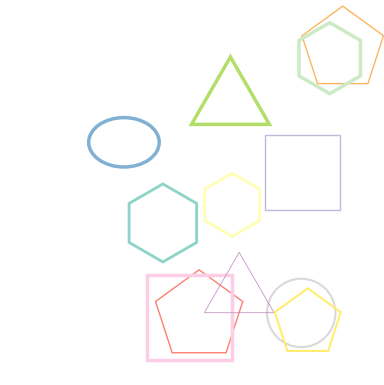[{"shape": "hexagon", "thickness": 2, "radius": 0.51, "center": [0.423, 0.421]}, {"shape": "hexagon", "thickness": 2, "radius": 0.41, "center": [0.603, 0.468]}, {"shape": "square", "thickness": 1, "radius": 0.49, "center": [0.785, 0.552]}, {"shape": "pentagon", "thickness": 1, "radius": 0.6, "center": [0.517, 0.18]}, {"shape": "oval", "thickness": 2.5, "radius": 0.46, "center": [0.322, 0.63]}, {"shape": "pentagon", "thickness": 1, "radius": 0.56, "center": [0.89, 0.873]}, {"shape": "triangle", "thickness": 2.5, "radius": 0.58, "center": [0.599, 0.735]}, {"shape": "square", "thickness": 2.5, "radius": 0.55, "center": [0.493, 0.176]}, {"shape": "circle", "thickness": 1.5, "radius": 0.44, "center": [0.782, 0.187]}, {"shape": "triangle", "thickness": 0.5, "radius": 0.52, "center": [0.621, 0.24]}, {"shape": "hexagon", "thickness": 2.5, "radius": 0.46, "center": [0.856, 0.849]}, {"shape": "pentagon", "thickness": 1.5, "radius": 0.45, "center": [0.799, 0.161]}]